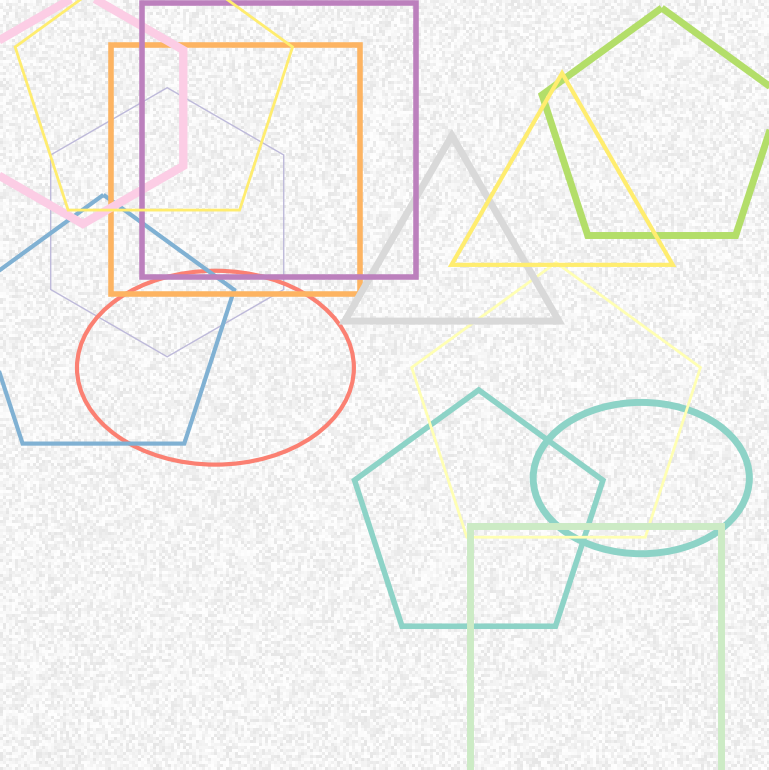[{"shape": "pentagon", "thickness": 2, "radius": 0.85, "center": [0.622, 0.324]}, {"shape": "oval", "thickness": 2.5, "radius": 0.7, "center": [0.833, 0.379]}, {"shape": "pentagon", "thickness": 1, "radius": 0.99, "center": [0.722, 0.462]}, {"shape": "hexagon", "thickness": 0.5, "radius": 0.87, "center": [0.217, 0.711]}, {"shape": "oval", "thickness": 1.5, "radius": 0.9, "center": [0.28, 0.522]}, {"shape": "pentagon", "thickness": 1.5, "radius": 0.89, "center": [0.134, 0.568]}, {"shape": "square", "thickness": 2, "radius": 0.81, "center": [0.306, 0.78]}, {"shape": "pentagon", "thickness": 2.5, "radius": 0.82, "center": [0.859, 0.826]}, {"shape": "hexagon", "thickness": 3, "radius": 0.75, "center": [0.108, 0.86]}, {"shape": "triangle", "thickness": 2.5, "radius": 0.8, "center": [0.587, 0.663]}, {"shape": "square", "thickness": 2, "radius": 0.89, "center": [0.362, 0.818]}, {"shape": "square", "thickness": 2.5, "radius": 0.82, "center": [0.773, 0.154]}, {"shape": "pentagon", "thickness": 1, "radius": 0.95, "center": [0.2, 0.88]}, {"shape": "triangle", "thickness": 1.5, "radius": 0.83, "center": [0.73, 0.739]}]